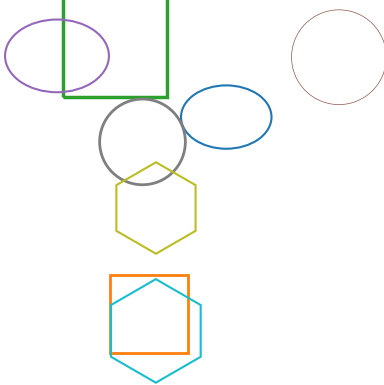[{"shape": "oval", "thickness": 1.5, "radius": 0.59, "center": [0.588, 0.696]}, {"shape": "square", "thickness": 2, "radius": 0.5, "center": [0.387, 0.184]}, {"shape": "square", "thickness": 2.5, "radius": 0.68, "center": [0.299, 0.884]}, {"shape": "oval", "thickness": 1.5, "radius": 0.67, "center": [0.148, 0.855]}, {"shape": "circle", "thickness": 0.5, "radius": 0.62, "center": [0.88, 0.851]}, {"shape": "circle", "thickness": 2, "radius": 0.56, "center": [0.37, 0.631]}, {"shape": "hexagon", "thickness": 1.5, "radius": 0.59, "center": [0.405, 0.46]}, {"shape": "hexagon", "thickness": 1.5, "radius": 0.67, "center": [0.405, 0.14]}]